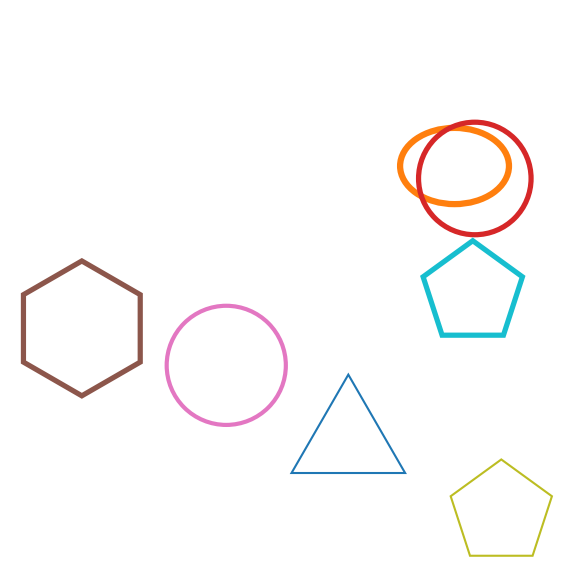[{"shape": "triangle", "thickness": 1, "radius": 0.57, "center": [0.603, 0.237]}, {"shape": "oval", "thickness": 3, "radius": 0.47, "center": [0.787, 0.712]}, {"shape": "circle", "thickness": 2.5, "radius": 0.49, "center": [0.822, 0.69]}, {"shape": "hexagon", "thickness": 2.5, "radius": 0.58, "center": [0.142, 0.431]}, {"shape": "circle", "thickness": 2, "radius": 0.52, "center": [0.392, 0.367]}, {"shape": "pentagon", "thickness": 1, "radius": 0.46, "center": [0.868, 0.111]}, {"shape": "pentagon", "thickness": 2.5, "radius": 0.45, "center": [0.819, 0.492]}]